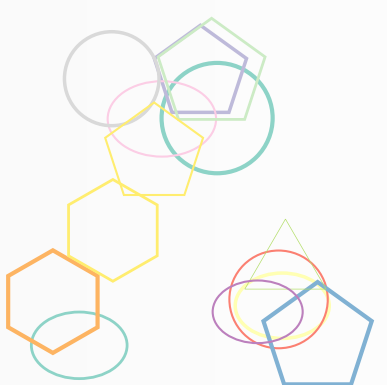[{"shape": "circle", "thickness": 3, "radius": 0.72, "center": [0.56, 0.693]}, {"shape": "oval", "thickness": 2, "radius": 0.62, "center": [0.204, 0.103]}, {"shape": "oval", "thickness": 2.5, "radius": 0.61, "center": [0.728, 0.206]}, {"shape": "pentagon", "thickness": 2.5, "radius": 0.63, "center": [0.517, 0.809]}, {"shape": "circle", "thickness": 1.5, "radius": 0.63, "center": [0.719, 0.222]}, {"shape": "pentagon", "thickness": 3, "radius": 0.73, "center": [0.82, 0.121]}, {"shape": "hexagon", "thickness": 3, "radius": 0.67, "center": [0.136, 0.217]}, {"shape": "triangle", "thickness": 0.5, "radius": 0.61, "center": [0.737, 0.31]}, {"shape": "oval", "thickness": 1.5, "radius": 0.7, "center": [0.418, 0.691]}, {"shape": "circle", "thickness": 2.5, "radius": 0.61, "center": [0.288, 0.796]}, {"shape": "oval", "thickness": 1.5, "radius": 0.58, "center": [0.665, 0.19]}, {"shape": "pentagon", "thickness": 2, "radius": 0.73, "center": [0.546, 0.807]}, {"shape": "pentagon", "thickness": 1.5, "radius": 0.66, "center": [0.398, 0.601]}, {"shape": "hexagon", "thickness": 2, "radius": 0.66, "center": [0.291, 0.402]}]